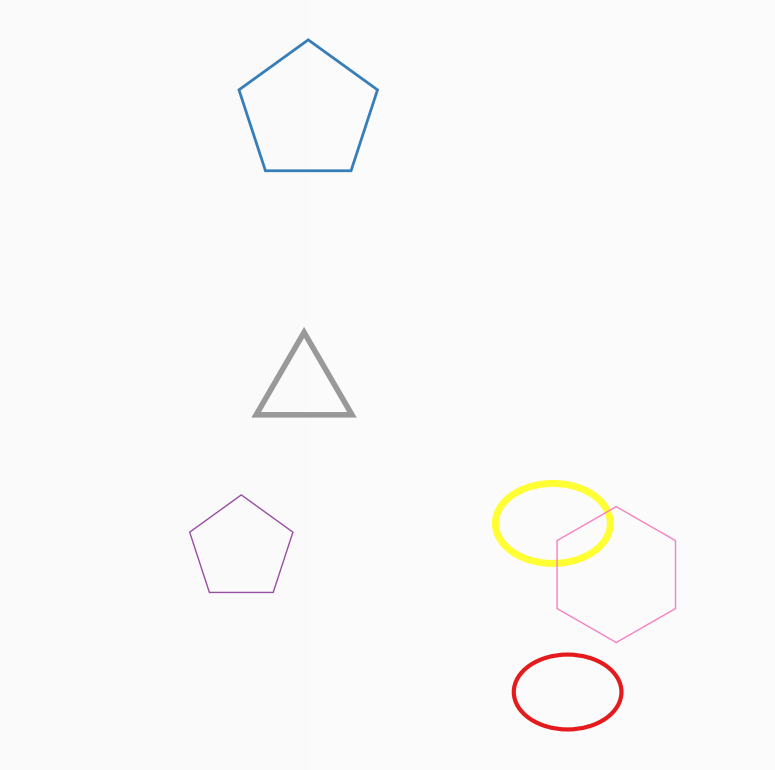[{"shape": "oval", "thickness": 1.5, "radius": 0.35, "center": [0.732, 0.101]}, {"shape": "pentagon", "thickness": 1, "radius": 0.47, "center": [0.398, 0.854]}, {"shape": "pentagon", "thickness": 0.5, "radius": 0.35, "center": [0.311, 0.287]}, {"shape": "oval", "thickness": 2.5, "radius": 0.37, "center": [0.713, 0.32]}, {"shape": "hexagon", "thickness": 0.5, "radius": 0.44, "center": [0.795, 0.254]}, {"shape": "triangle", "thickness": 2, "radius": 0.36, "center": [0.392, 0.497]}]